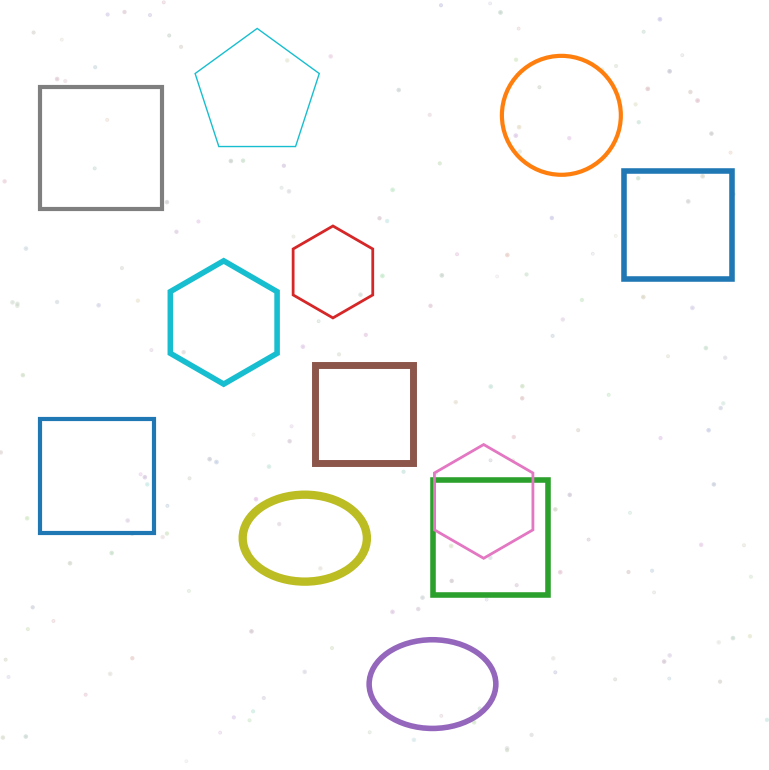[{"shape": "square", "thickness": 2, "radius": 0.35, "center": [0.88, 0.708]}, {"shape": "square", "thickness": 1.5, "radius": 0.37, "center": [0.126, 0.382]}, {"shape": "circle", "thickness": 1.5, "radius": 0.39, "center": [0.729, 0.85]}, {"shape": "square", "thickness": 2, "radius": 0.37, "center": [0.637, 0.303]}, {"shape": "hexagon", "thickness": 1, "radius": 0.3, "center": [0.432, 0.647]}, {"shape": "oval", "thickness": 2, "radius": 0.41, "center": [0.562, 0.112]}, {"shape": "square", "thickness": 2.5, "radius": 0.32, "center": [0.473, 0.462]}, {"shape": "hexagon", "thickness": 1, "radius": 0.37, "center": [0.628, 0.349]}, {"shape": "square", "thickness": 1.5, "radius": 0.4, "center": [0.131, 0.807]}, {"shape": "oval", "thickness": 3, "radius": 0.4, "center": [0.396, 0.301]}, {"shape": "pentagon", "thickness": 0.5, "radius": 0.42, "center": [0.334, 0.878]}, {"shape": "hexagon", "thickness": 2, "radius": 0.4, "center": [0.291, 0.581]}]